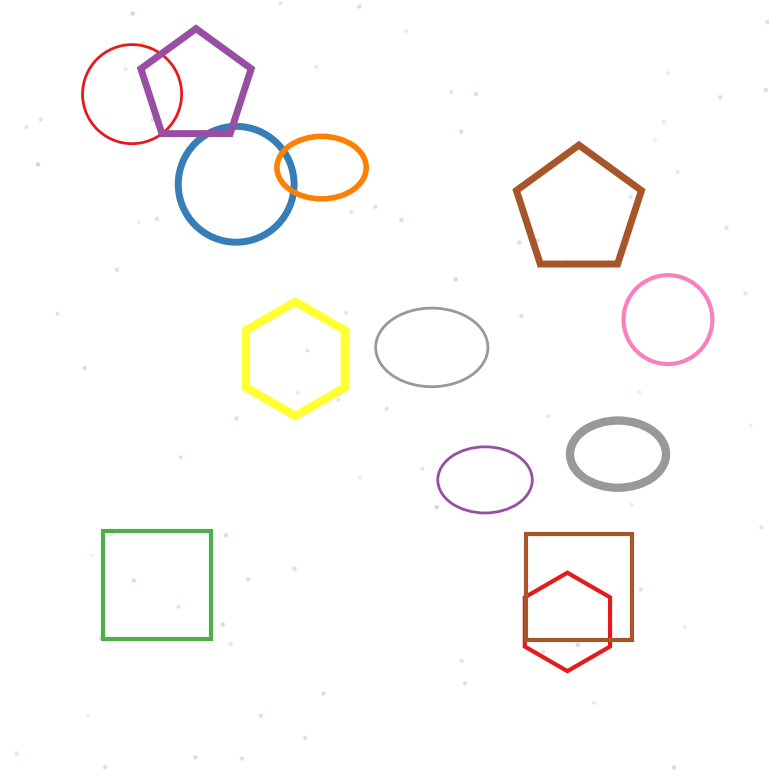[{"shape": "hexagon", "thickness": 1.5, "radius": 0.32, "center": [0.737, 0.192]}, {"shape": "circle", "thickness": 1, "radius": 0.32, "center": [0.172, 0.878]}, {"shape": "circle", "thickness": 2.5, "radius": 0.38, "center": [0.307, 0.761]}, {"shape": "square", "thickness": 1.5, "radius": 0.35, "center": [0.204, 0.24]}, {"shape": "oval", "thickness": 1, "radius": 0.31, "center": [0.63, 0.377]}, {"shape": "pentagon", "thickness": 2.5, "radius": 0.38, "center": [0.255, 0.887]}, {"shape": "oval", "thickness": 2, "radius": 0.29, "center": [0.418, 0.782]}, {"shape": "hexagon", "thickness": 3, "radius": 0.37, "center": [0.384, 0.534]}, {"shape": "pentagon", "thickness": 2.5, "radius": 0.43, "center": [0.752, 0.726]}, {"shape": "square", "thickness": 1.5, "radius": 0.34, "center": [0.752, 0.237]}, {"shape": "circle", "thickness": 1.5, "radius": 0.29, "center": [0.867, 0.585]}, {"shape": "oval", "thickness": 3, "radius": 0.31, "center": [0.803, 0.41]}, {"shape": "oval", "thickness": 1, "radius": 0.36, "center": [0.561, 0.549]}]